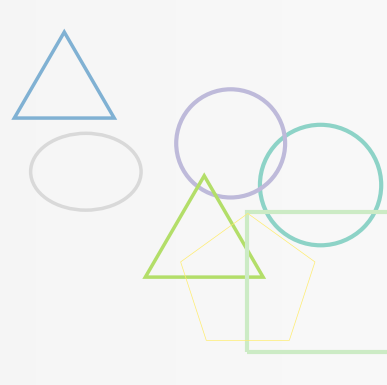[{"shape": "circle", "thickness": 3, "radius": 0.78, "center": [0.827, 0.519]}, {"shape": "circle", "thickness": 3, "radius": 0.7, "center": [0.595, 0.628]}, {"shape": "triangle", "thickness": 2.5, "radius": 0.74, "center": [0.166, 0.768]}, {"shape": "triangle", "thickness": 2.5, "radius": 0.88, "center": [0.527, 0.368]}, {"shape": "oval", "thickness": 2.5, "radius": 0.71, "center": [0.222, 0.554]}, {"shape": "square", "thickness": 3, "radius": 0.91, "center": [0.819, 0.267]}, {"shape": "pentagon", "thickness": 0.5, "radius": 0.91, "center": [0.639, 0.263]}]